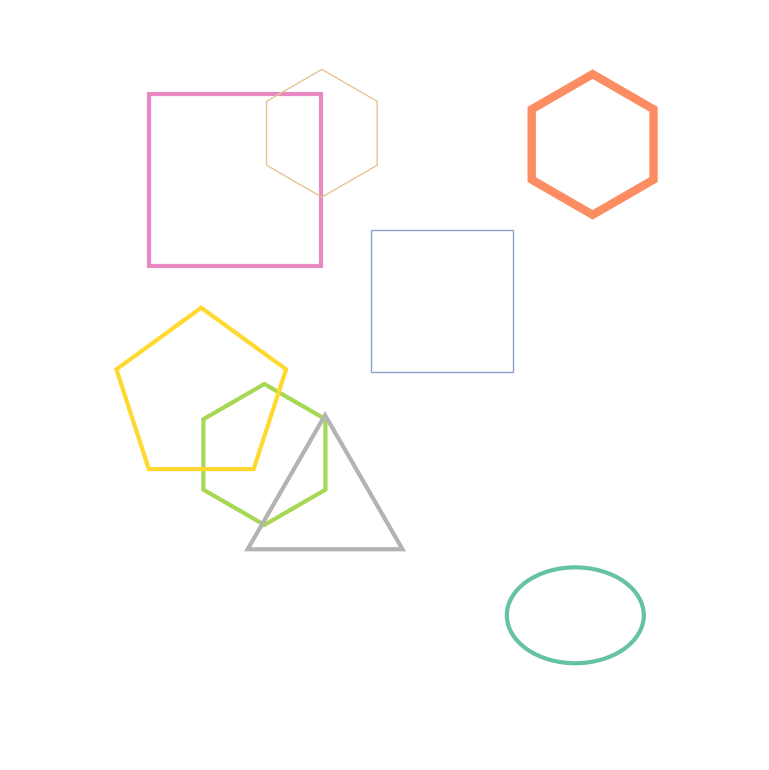[{"shape": "oval", "thickness": 1.5, "radius": 0.44, "center": [0.747, 0.201]}, {"shape": "hexagon", "thickness": 3, "radius": 0.46, "center": [0.77, 0.812]}, {"shape": "square", "thickness": 0.5, "radius": 0.46, "center": [0.574, 0.609]}, {"shape": "square", "thickness": 1.5, "radius": 0.56, "center": [0.305, 0.767]}, {"shape": "hexagon", "thickness": 1.5, "radius": 0.46, "center": [0.343, 0.41]}, {"shape": "pentagon", "thickness": 1.5, "radius": 0.58, "center": [0.261, 0.485]}, {"shape": "hexagon", "thickness": 0.5, "radius": 0.41, "center": [0.418, 0.827]}, {"shape": "triangle", "thickness": 1.5, "radius": 0.58, "center": [0.422, 0.345]}]